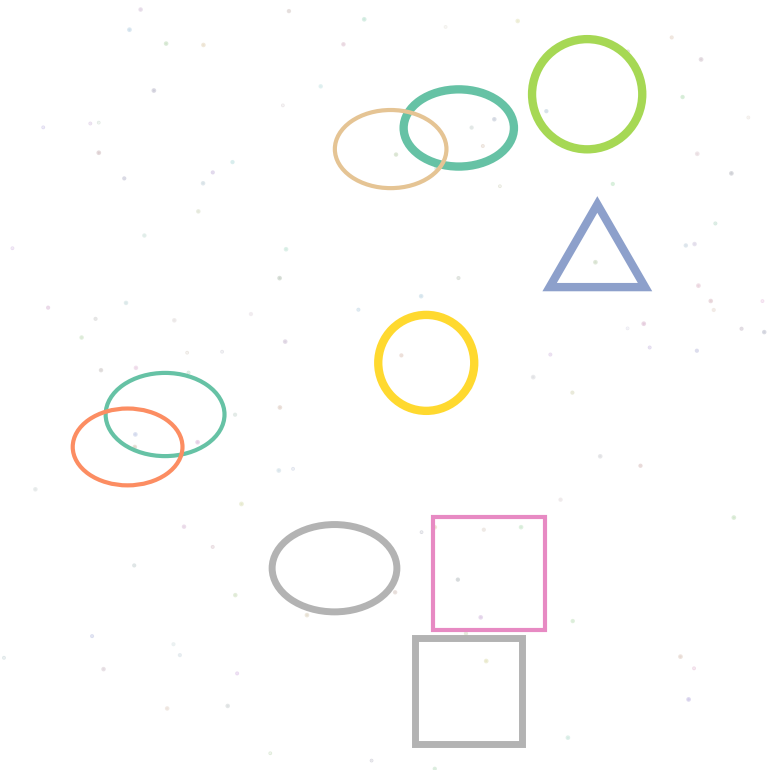[{"shape": "oval", "thickness": 3, "radius": 0.36, "center": [0.596, 0.834]}, {"shape": "oval", "thickness": 1.5, "radius": 0.39, "center": [0.214, 0.462]}, {"shape": "oval", "thickness": 1.5, "radius": 0.36, "center": [0.166, 0.42]}, {"shape": "triangle", "thickness": 3, "radius": 0.36, "center": [0.776, 0.663]}, {"shape": "square", "thickness": 1.5, "radius": 0.37, "center": [0.635, 0.256]}, {"shape": "circle", "thickness": 3, "radius": 0.36, "center": [0.763, 0.878]}, {"shape": "circle", "thickness": 3, "radius": 0.31, "center": [0.554, 0.529]}, {"shape": "oval", "thickness": 1.5, "radius": 0.36, "center": [0.507, 0.806]}, {"shape": "oval", "thickness": 2.5, "radius": 0.4, "center": [0.434, 0.262]}, {"shape": "square", "thickness": 2.5, "radius": 0.35, "center": [0.609, 0.103]}]